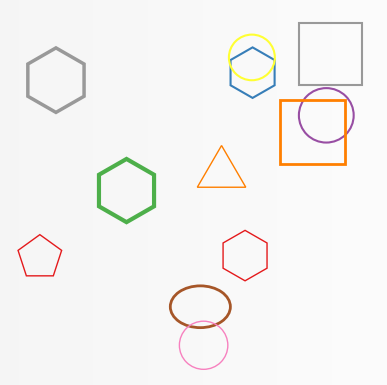[{"shape": "hexagon", "thickness": 1, "radius": 0.33, "center": [0.632, 0.336]}, {"shape": "pentagon", "thickness": 1, "radius": 0.3, "center": [0.103, 0.331]}, {"shape": "hexagon", "thickness": 1.5, "radius": 0.33, "center": [0.652, 0.811]}, {"shape": "hexagon", "thickness": 3, "radius": 0.41, "center": [0.326, 0.505]}, {"shape": "circle", "thickness": 1.5, "radius": 0.35, "center": [0.842, 0.7]}, {"shape": "square", "thickness": 2, "radius": 0.42, "center": [0.806, 0.657]}, {"shape": "triangle", "thickness": 1, "radius": 0.36, "center": [0.572, 0.55]}, {"shape": "circle", "thickness": 1.5, "radius": 0.3, "center": [0.65, 0.851]}, {"shape": "oval", "thickness": 2, "radius": 0.39, "center": [0.517, 0.203]}, {"shape": "circle", "thickness": 1, "radius": 0.31, "center": [0.525, 0.103]}, {"shape": "hexagon", "thickness": 2.5, "radius": 0.42, "center": [0.144, 0.792]}, {"shape": "square", "thickness": 1.5, "radius": 0.4, "center": [0.852, 0.86]}]